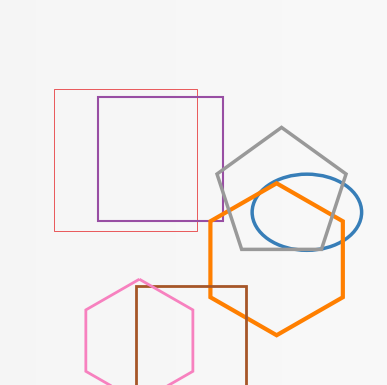[{"shape": "square", "thickness": 0.5, "radius": 0.92, "center": [0.325, 0.584]}, {"shape": "oval", "thickness": 2.5, "radius": 0.71, "center": [0.792, 0.449]}, {"shape": "square", "thickness": 1.5, "radius": 0.81, "center": [0.415, 0.587]}, {"shape": "hexagon", "thickness": 3, "radius": 0.99, "center": [0.714, 0.327]}, {"shape": "square", "thickness": 2, "radius": 0.71, "center": [0.493, 0.116]}, {"shape": "hexagon", "thickness": 2, "radius": 0.8, "center": [0.36, 0.115]}, {"shape": "pentagon", "thickness": 2.5, "radius": 0.88, "center": [0.727, 0.494]}]